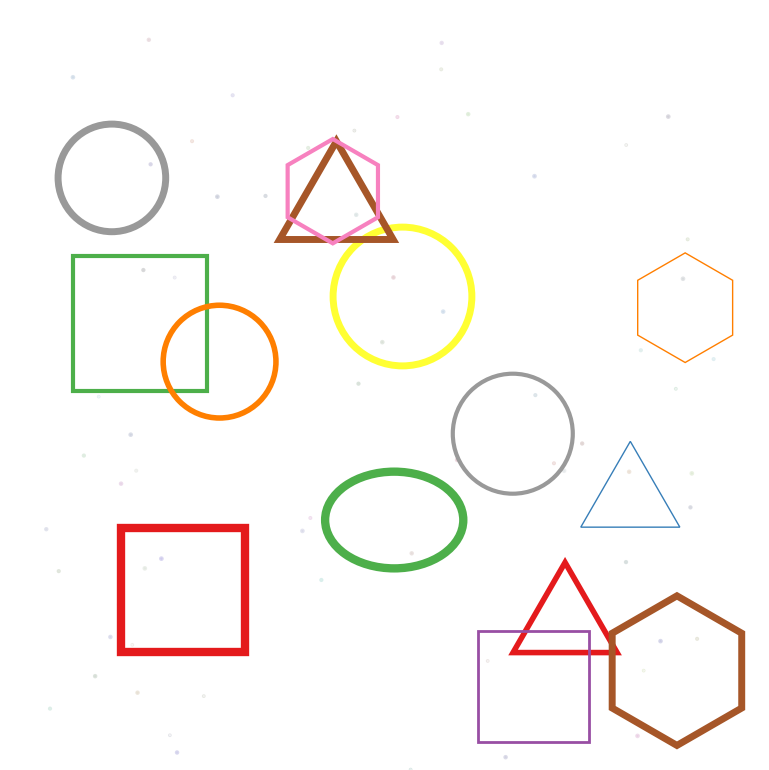[{"shape": "triangle", "thickness": 2, "radius": 0.39, "center": [0.734, 0.191]}, {"shape": "square", "thickness": 3, "radius": 0.4, "center": [0.237, 0.234]}, {"shape": "triangle", "thickness": 0.5, "radius": 0.37, "center": [0.819, 0.353]}, {"shape": "oval", "thickness": 3, "radius": 0.45, "center": [0.512, 0.325]}, {"shape": "square", "thickness": 1.5, "radius": 0.44, "center": [0.182, 0.58]}, {"shape": "square", "thickness": 1, "radius": 0.36, "center": [0.693, 0.108]}, {"shape": "hexagon", "thickness": 0.5, "radius": 0.36, "center": [0.89, 0.6]}, {"shape": "circle", "thickness": 2, "radius": 0.37, "center": [0.285, 0.53]}, {"shape": "circle", "thickness": 2.5, "radius": 0.45, "center": [0.523, 0.615]}, {"shape": "hexagon", "thickness": 2.5, "radius": 0.49, "center": [0.879, 0.129]}, {"shape": "triangle", "thickness": 2.5, "radius": 0.43, "center": [0.437, 0.732]}, {"shape": "hexagon", "thickness": 1.5, "radius": 0.34, "center": [0.432, 0.752]}, {"shape": "circle", "thickness": 2.5, "radius": 0.35, "center": [0.145, 0.769]}, {"shape": "circle", "thickness": 1.5, "radius": 0.39, "center": [0.666, 0.437]}]